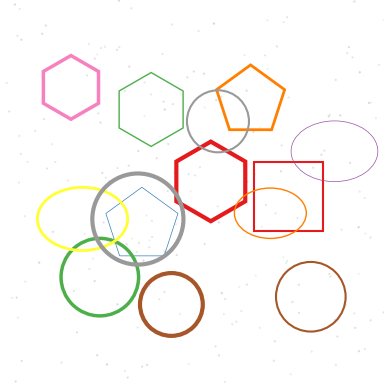[{"shape": "square", "thickness": 1.5, "radius": 0.45, "center": [0.749, 0.49]}, {"shape": "hexagon", "thickness": 3, "radius": 0.52, "center": [0.548, 0.529]}, {"shape": "pentagon", "thickness": 0.5, "radius": 0.49, "center": [0.369, 0.415]}, {"shape": "hexagon", "thickness": 1, "radius": 0.48, "center": [0.393, 0.716]}, {"shape": "circle", "thickness": 2.5, "radius": 0.5, "center": [0.259, 0.28]}, {"shape": "oval", "thickness": 0.5, "radius": 0.56, "center": [0.869, 0.607]}, {"shape": "oval", "thickness": 1, "radius": 0.47, "center": [0.702, 0.446]}, {"shape": "pentagon", "thickness": 2, "radius": 0.46, "center": [0.651, 0.738]}, {"shape": "oval", "thickness": 2, "radius": 0.59, "center": [0.214, 0.431]}, {"shape": "circle", "thickness": 1.5, "radius": 0.45, "center": [0.807, 0.229]}, {"shape": "circle", "thickness": 3, "radius": 0.41, "center": [0.445, 0.209]}, {"shape": "hexagon", "thickness": 2.5, "radius": 0.41, "center": [0.184, 0.773]}, {"shape": "circle", "thickness": 1.5, "radius": 0.4, "center": [0.566, 0.685]}, {"shape": "circle", "thickness": 3, "radius": 0.59, "center": [0.358, 0.431]}]